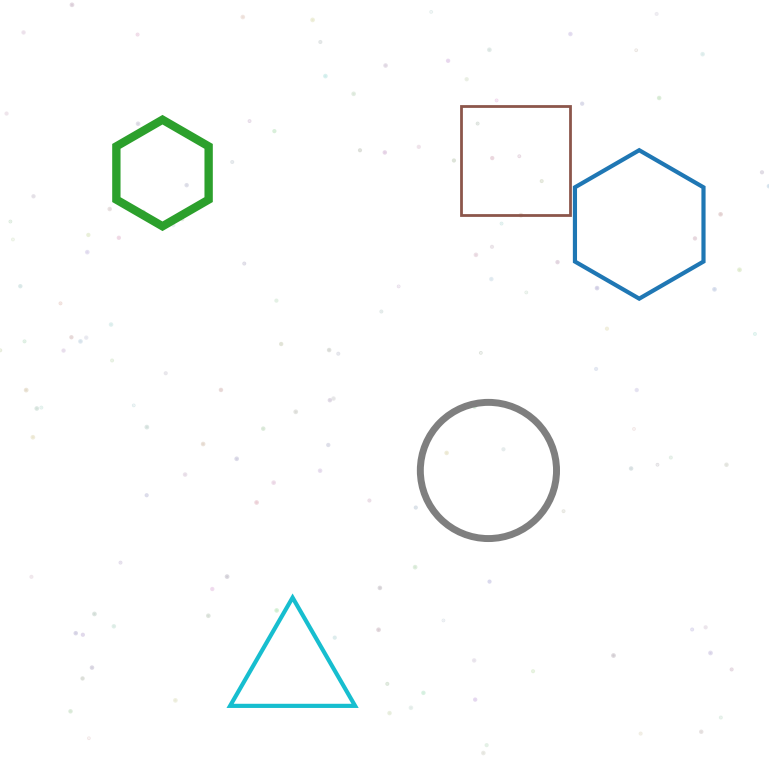[{"shape": "hexagon", "thickness": 1.5, "radius": 0.48, "center": [0.83, 0.709]}, {"shape": "hexagon", "thickness": 3, "radius": 0.35, "center": [0.211, 0.775]}, {"shape": "square", "thickness": 1, "radius": 0.35, "center": [0.67, 0.792]}, {"shape": "circle", "thickness": 2.5, "radius": 0.44, "center": [0.634, 0.389]}, {"shape": "triangle", "thickness": 1.5, "radius": 0.47, "center": [0.38, 0.13]}]